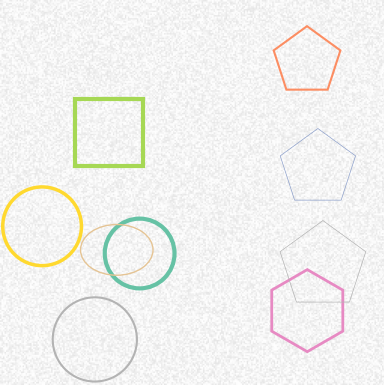[{"shape": "circle", "thickness": 3, "radius": 0.45, "center": [0.363, 0.342]}, {"shape": "pentagon", "thickness": 1.5, "radius": 0.46, "center": [0.797, 0.841]}, {"shape": "pentagon", "thickness": 0.5, "radius": 0.51, "center": [0.826, 0.563]}, {"shape": "hexagon", "thickness": 2, "radius": 0.53, "center": [0.798, 0.193]}, {"shape": "square", "thickness": 3, "radius": 0.44, "center": [0.283, 0.656]}, {"shape": "circle", "thickness": 2.5, "radius": 0.51, "center": [0.109, 0.412]}, {"shape": "oval", "thickness": 1, "radius": 0.47, "center": [0.303, 0.351]}, {"shape": "circle", "thickness": 1.5, "radius": 0.55, "center": [0.246, 0.118]}, {"shape": "pentagon", "thickness": 0.5, "radius": 0.59, "center": [0.839, 0.31]}]